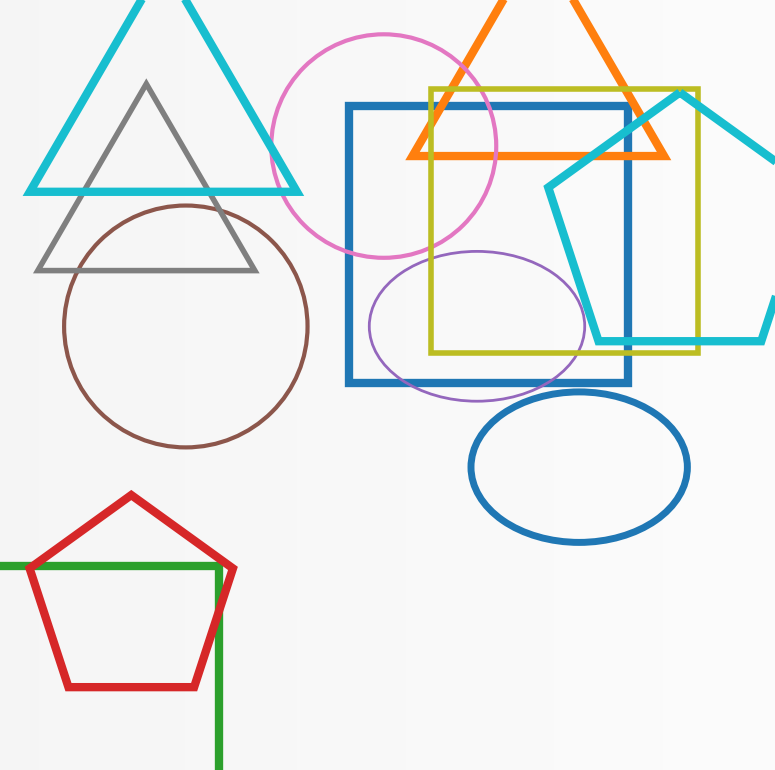[{"shape": "oval", "thickness": 2.5, "radius": 0.7, "center": [0.747, 0.393]}, {"shape": "square", "thickness": 3, "radius": 0.9, "center": [0.63, 0.683]}, {"shape": "triangle", "thickness": 3, "radius": 0.94, "center": [0.695, 0.891]}, {"shape": "square", "thickness": 3, "radius": 0.75, "center": [0.133, 0.115]}, {"shape": "pentagon", "thickness": 3, "radius": 0.69, "center": [0.169, 0.219]}, {"shape": "oval", "thickness": 1, "radius": 0.69, "center": [0.615, 0.576]}, {"shape": "circle", "thickness": 1.5, "radius": 0.79, "center": [0.24, 0.576]}, {"shape": "circle", "thickness": 1.5, "radius": 0.73, "center": [0.495, 0.81]}, {"shape": "triangle", "thickness": 2, "radius": 0.81, "center": [0.189, 0.729]}, {"shape": "square", "thickness": 2, "radius": 0.86, "center": [0.728, 0.713]}, {"shape": "pentagon", "thickness": 3, "radius": 0.89, "center": [0.877, 0.701]}, {"shape": "triangle", "thickness": 3, "radius": 0.99, "center": [0.211, 0.85]}]